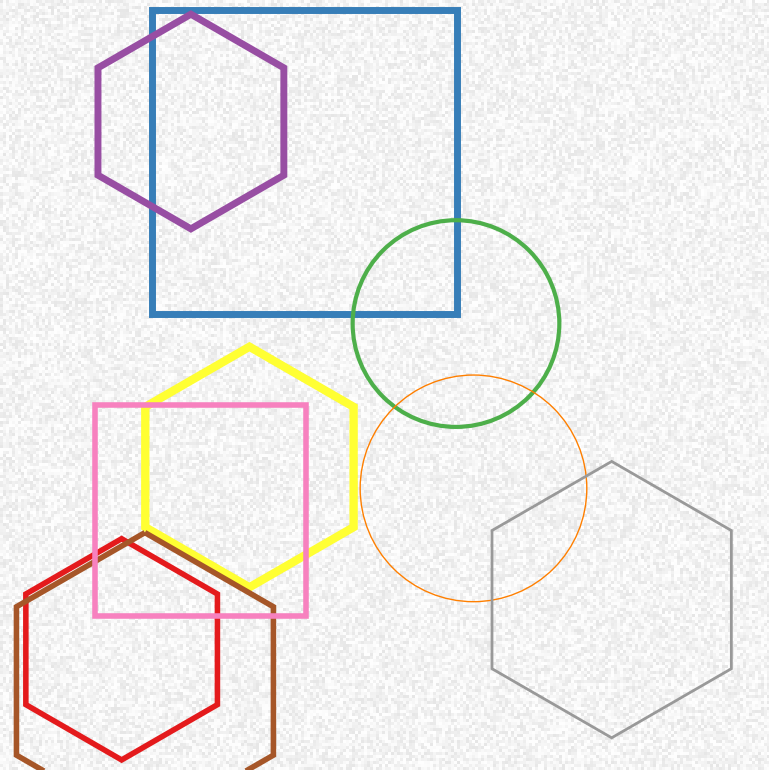[{"shape": "hexagon", "thickness": 2, "radius": 0.72, "center": [0.158, 0.157]}, {"shape": "square", "thickness": 2.5, "radius": 0.99, "center": [0.395, 0.79]}, {"shape": "circle", "thickness": 1.5, "radius": 0.67, "center": [0.592, 0.58]}, {"shape": "hexagon", "thickness": 2.5, "radius": 0.7, "center": [0.248, 0.842]}, {"shape": "circle", "thickness": 0.5, "radius": 0.74, "center": [0.615, 0.366]}, {"shape": "hexagon", "thickness": 3, "radius": 0.78, "center": [0.324, 0.393]}, {"shape": "hexagon", "thickness": 2, "radius": 0.96, "center": [0.188, 0.116]}, {"shape": "square", "thickness": 2, "radius": 0.68, "center": [0.26, 0.337]}, {"shape": "hexagon", "thickness": 1, "radius": 0.9, "center": [0.794, 0.221]}]